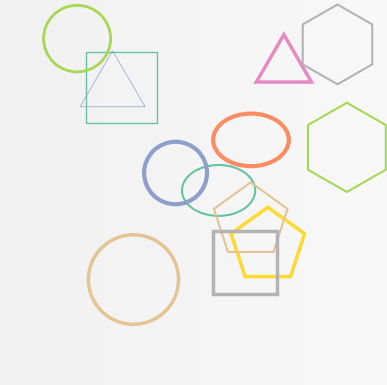[{"shape": "oval", "thickness": 1.5, "radius": 0.47, "center": [0.564, 0.505]}, {"shape": "square", "thickness": 1, "radius": 0.46, "center": [0.314, 0.773]}, {"shape": "oval", "thickness": 3, "radius": 0.49, "center": [0.648, 0.637]}, {"shape": "circle", "thickness": 3, "radius": 0.41, "center": [0.453, 0.551]}, {"shape": "triangle", "thickness": 0.5, "radius": 0.48, "center": [0.29, 0.771]}, {"shape": "triangle", "thickness": 2.5, "radius": 0.41, "center": [0.733, 0.828]}, {"shape": "hexagon", "thickness": 1.5, "radius": 0.58, "center": [0.895, 0.617]}, {"shape": "circle", "thickness": 2, "radius": 0.43, "center": [0.199, 0.9]}, {"shape": "pentagon", "thickness": 2.5, "radius": 0.5, "center": [0.691, 0.362]}, {"shape": "pentagon", "thickness": 1.5, "radius": 0.5, "center": [0.647, 0.426]}, {"shape": "circle", "thickness": 2.5, "radius": 0.58, "center": [0.344, 0.274]}, {"shape": "square", "thickness": 2.5, "radius": 0.41, "center": [0.633, 0.319]}, {"shape": "hexagon", "thickness": 1.5, "radius": 0.52, "center": [0.871, 0.885]}]